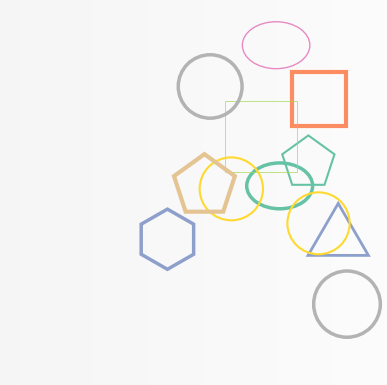[{"shape": "oval", "thickness": 2.5, "radius": 0.43, "center": [0.722, 0.517]}, {"shape": "pentagon", "thickness": 1.5, "radius": 0.35, "center": [0.796, 0.577]}, {"shape": "square", "thickness": 3, "radius": 0.35, "center": [0.824, 0.743]}, {"shape": "hexagon", "thickness": 2.5, "radius": 0.39, "center": [0.432, 0.379]}, {"shape": "triangle", "thickness": 2, "radius": 0.45, "center": [0.873, 0.382]}, {"shape": "oval", "thickness": 1, "radius": 0.44, "center": [0.712, 0.883]}, {"shape": "square", "thickness": 0.5, "radius": 0.46, "center": [0.674, 0.646]}, {"shape": "circle", "thickness": 1.5, "radius": 0.41, "center": [0.597, 0.509]}, {"shape": "circle", "thickness": 1.5, "radius": 0.4, "center": [0.822, 0.42]}, {"shape": "pentagon", "thickness": 3, "radius": 0.41, "center": [0.528, 0.517]}, {"shape": "circle", "thickness": 2.5, "radius": 0.43, "center": [0.895, 0.21]}, {"shape": "circle", "thickness": 2.5, "radius": 0.41, "center": [0.542, 0.775]}]